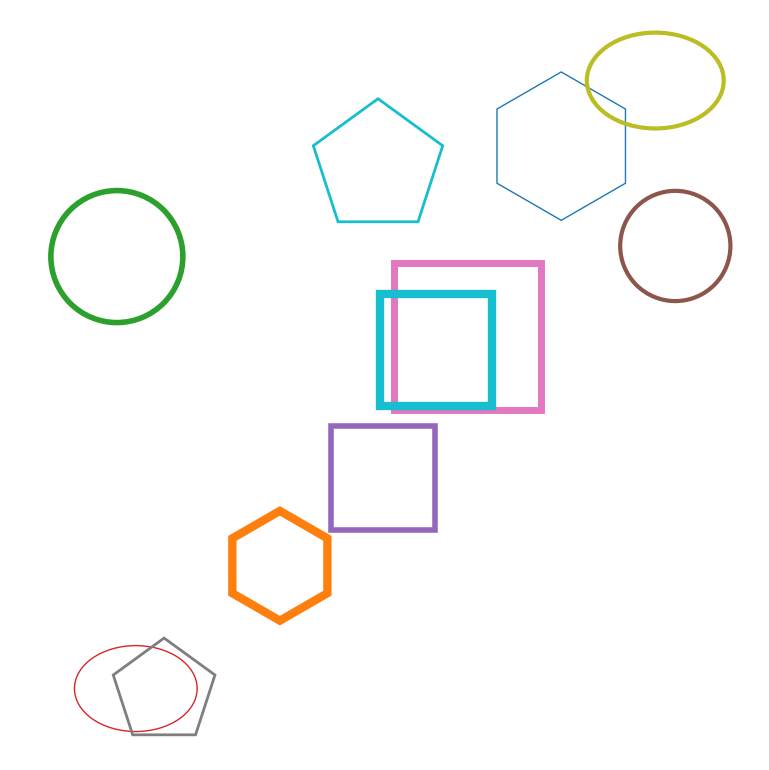[{"shape": "hexagon", "thickness": 0.5, "radius": 0.48, "center": [0.729, 0.81]}, {"shape": "hexagon", "thickness": 3, "radius": 0.36, "center": [0.363, 0.265]}, {"shape": "circle", "thickness": 2, "radius": 0.43, "center": [0.152, 0.667]}, {"shape": "oval", "thickness": 0.5, "radius": 0.4, "center": [0.176, 0.106]}, {"shape": "square", "thickness": 2, "radius": 0.34, "center": [0.497, 0.379]}, {"shape": "circle", "thickness": 1.5, "radius": 0.36, "center": [0.877, 0.681]}, {"shape": "square", "thickness": 2.5, "radius": 0.48, "center": [0.608, 0.563]}, {"shape": "pentagon", "thickness": 1, "radius": 0.35, "center": [0.213, 0.102]}, {"shape": "oval", "thickness": 1.5, "radius": 0.44, "center": [0.851, 0.895]}, {"shape": "pentagon", "thickness": 1, "radius": 0.44, "center": [0.491, 0.783]}, {"shape": "square", "thickness": 3, "radius": 0.37, "center": [0.566, 0.546]}]